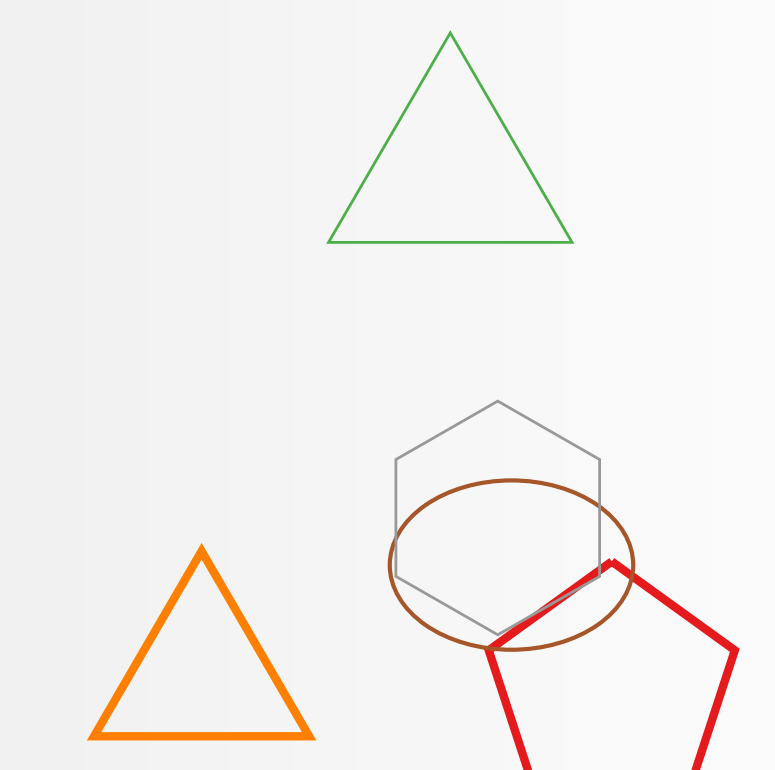[{"shape": "pentagon", "thickness": 3, "radius": 0.83, "center": [0.789, 0.104]}, {"shape": "triangle", "thickness": 1, "radius": 0.91, "center": [0.581, 0.776]}, {"shape": "triangle", "thickness": 3, "radius": 0.8, "center": [0.26, 0.124]}, {"shape": "oval", "thickness": 1.5, "radius": 0.79, "center": [0.66, 0.266]}, {"shape": "hexagon", "thickness": 1, "radius": 0.76, "center": [0.642, 0.327]}]